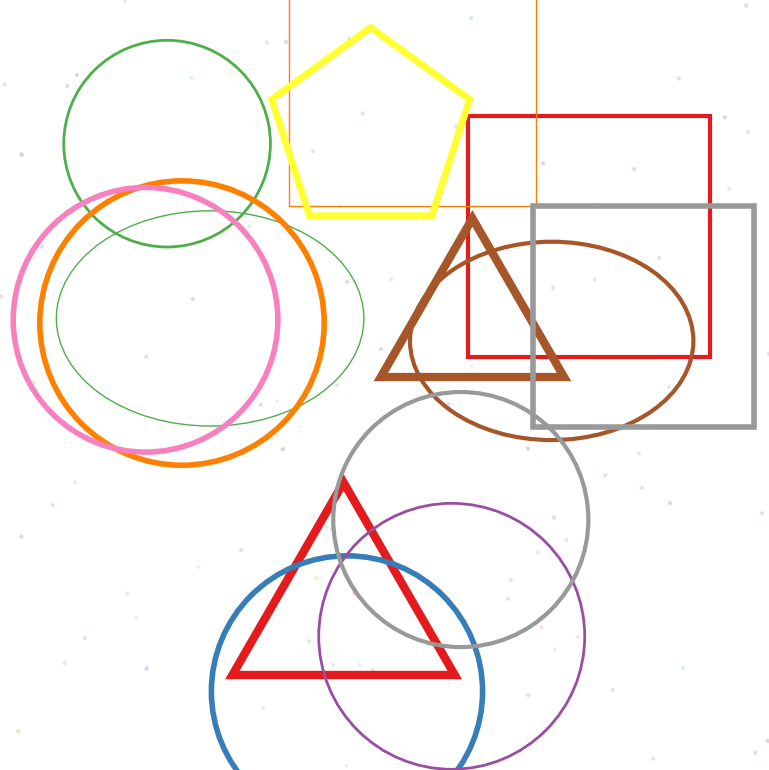[{"shape": "triangle", "thickness": 3, "radius": 0.83, "center": [0.446, 0.207]}, {"shape": "square", "thickness": 1.5, "radius": 0.78, "center": [0.765, 0.693]}, {"shape": "circle", "thickness": 2, "radius": 0.88, "center": [0.451, 0.102]}, {"shape": "oval", "thickness": 0.5, "radius": 1.0, "center": [0.273, 0.586]}, {"shape": "circle", "thickness": 1, "radius": 0.67, "center": [0.217, 0.813]}, {"shape": "circle", "thickness": 1, "radius": 0.86, "center": [0.587, 0.174]}, {"shape": "square", "thickness": 0.5, "radius": 0.8, "center": [0.535, 0.893]}, {"shape": "circle", "thickness": 2, "radius": 0.92, "center": [0.236, 0.58]}, {"shape": "pentagon", "thickness": 2.5, "radius": 0.68, "center": [0.481, 0.829]}, {"shape": "oval", "thickness": 1.5, "radius": 0.92, "center": [0.717, 0.557]}, {"shape": "triangle", "thickness": 3, "radius": 0.69, "center": [0.614, 0.579]}, {"shape": "circle", "thickness": 2, "radius": 0.86, "center": [0.189, 0.585]}, {"shape": "square", "thickness": 2, "radius": 0.72, "center": [0.836, 0.59]}, {"shape": "circle", "thickness": 1.5, "radius": 0.83, "center": [0.598, 0.325]}]